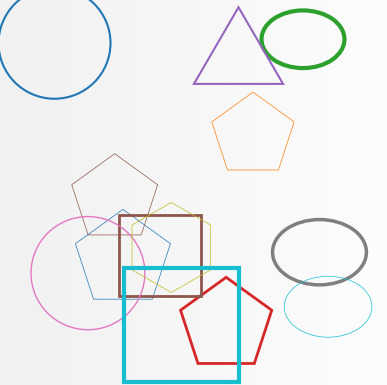[{"shape": "pentagon", "thickness": 0.5, "radius": 0.64, "center": [0.317, 0.327]}, {"shape": "circle", "thickness": 1.5, "radius": 0.72, "center": [0.141, 0.888]}, {"shape": "pentagon", "thickness": 0.5, "radius": 0.56, "center": [0.653, 0.649]}, {"shape": "oval", "thickness": 3, "radius": 0.53, "center": [0.782, 0.898]}, {"shape": "pentagon", "thickness": 2, "radius": 0.62, "center": [0.584, 0.156]}, {"shape": "triangle", "thickness": 1.5, "radius": 0.66, "center": [0.615, 0.848]}, {"shape": "square", "thickness": 2, "radius": 0.53, "center": [0.413, 0.337]}, {"shape": "pentagon", "thickness": 0.5, "radius": 0.58, "center": [0.296, 0.484]}, {"shape": "circle", "thickness": 1, "radius": 0.73, "center": [0.227, 0.291]}, {"shape": "oval", "thickness": 2.5, "radius": 0.61, "center": [0.824, 0.345]}, {"shape": "hexagon", "thickness": 0.5, "radius": 0.58, "center": [0.442, 0.357]}, {"shape": "square", "thickness": 3, "radius": 0.74, "center": [0.468, 0.155]}, {"shape": "oval", "thickness": 0.5, "radius": 0.57, "center": [0.847, 0.203]}]